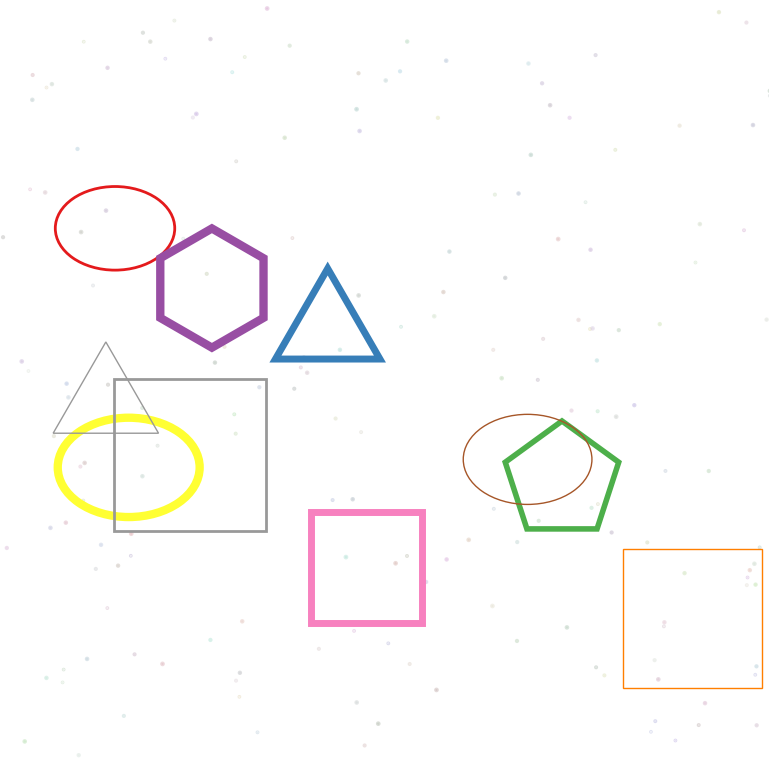[{"shape": "oval", "thickness": 1, "radius": 0.39, "center": [0.149, 0.703]}, {"shape": "triangle", "thickness": 2.5, "radius": 0.39, "center": [0.426, 0.573]}, {"shape": "pentagon", "thickness": 2, "radius": 0.39, "center": [0.73, 0.376]}, {"shape": "hexagon", "thickness": 3, "radius": 0.39, "center": [0.275, 0.626]}, {"shape": "square", "thickness": 0.5, "radius": 0.45, "center": [0.899, 0.196]}, {"shape": "oval", "thickness": 3, "radius": 0.46, "center": [0.167, 0.393]}, {"shape": "oval", "thickness": 0.5, "radius": 0.42, "center": [0.685, 0.403]}, {"shape": "square", "thickness": 2.5, "radius": 0.36, "center": [0.476, 0.263]}, {"shape": "square", "thickness": 1, "radius": 0.49, "center": [0.247, 0.409]}, {"shape": "triangle", "thickness": 0.5, "radius": 0.4, "center": [0.137, 0.477]}]